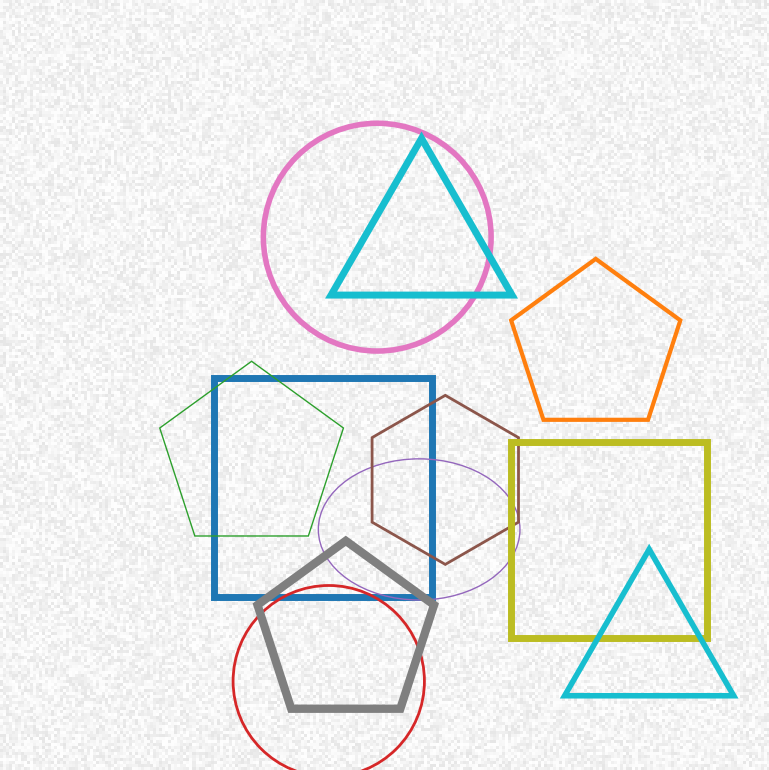[{"shape": "square", "thickness": 2.5, "radius": 0.71, "center": [0.419, 0.367]}, {"shape": "pentagon", "thickness": 1.5, "radius": 0.58, "center": [0.774, 0.548]}, {"shape": "pentagon", "thickness": 0.5, "radius": 0.63, "center": [0.327, 0.405]}, {"shape": "circle", "thickness": 1, "radius": 0.62, "center": [0.427, 0.115]}, {"shape": "oval", "thickness": 0.5, "radius": 0.65, "center": [0.544, 0.312]}, {"shape": "hexagon", "thickness": 1, "radius": 0.55, "center": [0.578, 0.377]}, {"shape": "circle", "thickness": 2, "radius": 0.74, "center": [0.49, 0.692]}, {"shape": "pentagon", "thickness": 3, "radius": 0.6, "center": [0.449, 0.177]}, {"shape": "square", "thickness": 2.5, "radius": 0.64, "center": [0.791, 0.298]}, {"shape": "triangle", "thickness": 2, "radius": 0.63, "center": [0.843, 0.16]}, {"shape": "triangle", "thickness": 2.5, "radius": 0.68, "center": [0.547, 0.685]}]